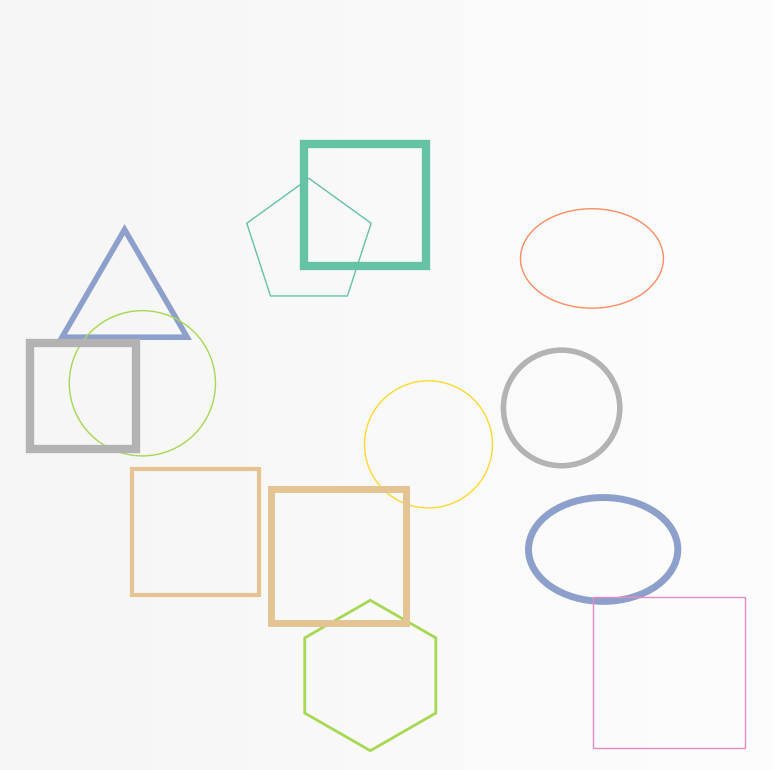[{"shape": "pentagon", "thickness": 0.5, "radius": 0.42, "center": [0.399, 0.684]}, {"shape": "square", "thickness": 3, "radius": 0.39, "center": [0.471, 0.733]}, {"shape": "oval", "thickness": 0.5, "radius": 0.46, "center": [0.764, 0.664]}, {"shape": "triangle", "thickness": 2, "radius": 0.47, "center": [0.161, 0.609]}, {"shape": "oval", "thickness": 2.5, "radius": 0.48, "center": [0.778, 0.286]}, {"shape": "square", "thickness": 0.5, "radius": 0.49, "center": [0.864, 0.127]}, {"shape": "circle", "thickness": 0.5, "radius": 0.47, "center": [0.184, 0.502]}, {"shape": "hexagon", "thickness": 1, "radius": 0.49, "center": [0.478, 0.123]}, {"shape": "circle", "thickness": 0.5, "radius": 0.41, "center": [0.553, 0.423]}, {"shape": "square", "thickness": 2.5, "radius": 0.44, "center": [0.436, 0.278]}, {"shape": "square", "thickness": 1.5, "radius": 0.41, "center": [0.252, 0.309]}, {"shape": "circle", "thickness": 2, "radius": 0.38, "center": [0.725, 0.47]}, {"shape": "square", "thickness": 3, "radius": 0.34, "center": [0.107, 0.486]}]